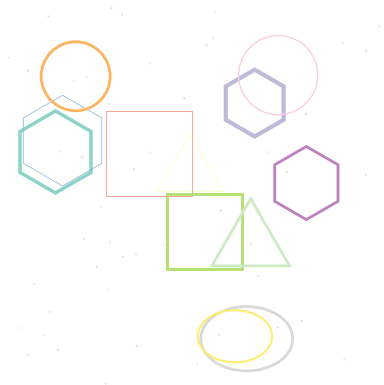[{"shape": "hexagon", "thickness": 2.5, "radius": 0.53, "center": [0.144, 0.605]}, {"shape": "triangle", "thickness": 0.5, "radius": 0.5, "center": [0.493, 0.552]}, {"shape": "hexagon", "thickness": 3, "radius": 0.43, "center": [0.662, 0.732]}, {"shape": "square", "thickness": 0.5, "radius": 0.55, "center": [0.387, 0.602]}, {"shape": "hexagon", "thickness": 0.5, "radius": 0.59, "center": [0.162, 0.635]}, {"shape": "circle", "thickness": 2, "radius": 0.45, "center": [0.197, 0.802]}, {"shape": "square", "thickness": 2, "radius": 0.49, "center": [0.531, 0.399]}, {"shape": "circle", "thickness": 1, "radius": 0.51, "center": [0.723, 0.805]}, {"shape": "oval", "thickness": 2, "radius": 0.6, "center": [0.641, 0.12]}, {"shape": "hexagon", "thickness": 2, "radius": 0.47, "center": [0.796, 0.525]}, {"shape": "triangle", "thickness": 2, "radius": 0.58, "center": [0.651, 0.368]}, {"shape": "oval", "thickness": 1.5, "radius": 0.48, "center": [0.61, 0.127]}]